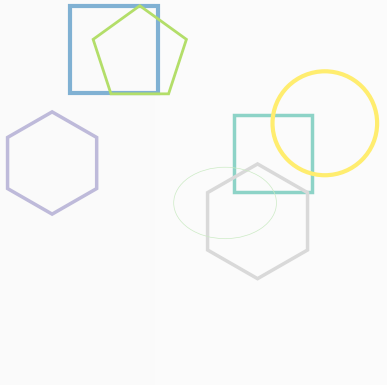[{"shape": "square", "thickness": 2.5, "radius": 0.5, "center": [0.704, 0.602]}, {"shape": "hexagon", "thickness": 2.5, "radius": 0.66, "center": [0.134, 0.577]}, {"shape": "square", "thickness": 3, "radius": 0.57, "center": [0.294, 0.872]}, {"shape": "pentagon", "thickness": 2, "radius": 0.63, "center": [0.361, 0.859]}, {"shape": "hexagon", "thickness": 2.5, "radius": 0.74, "center": [0.665, 0.425]}, {"shape": "oval", "thickness": 0.5, "radius": 0.66, "center": [0.581, 0.473]}, {"shape": "circle", "thickness": 3, "radius": 0.67, "center": [0.838, 0.68]}]